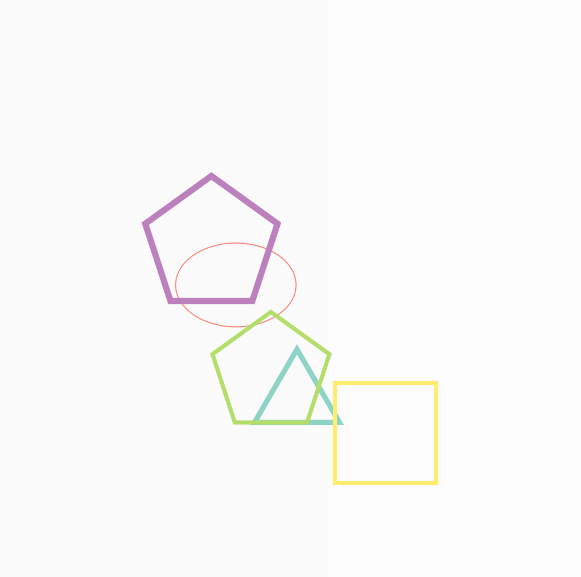[{"shape": "triangle", "thickness": 2.5, "radius": 0.42, "center": [0.511, 0.31]}, {"shape": "oval", "thickness": 0.5, "radius": 0.52, "center": [0.406, 0.506]}, {"shape": "pentagon", "thickness": 2, "radius": 0.53, "center": [0.466, 0.353]}, {"shape": "pentagon", "thickness": 3, "radius": 0.6, "center": [0.364, 0.575]}, {"shape": "square", "thickness": 2, "radius": 0.43, "center": [0.663, 0.249]}]